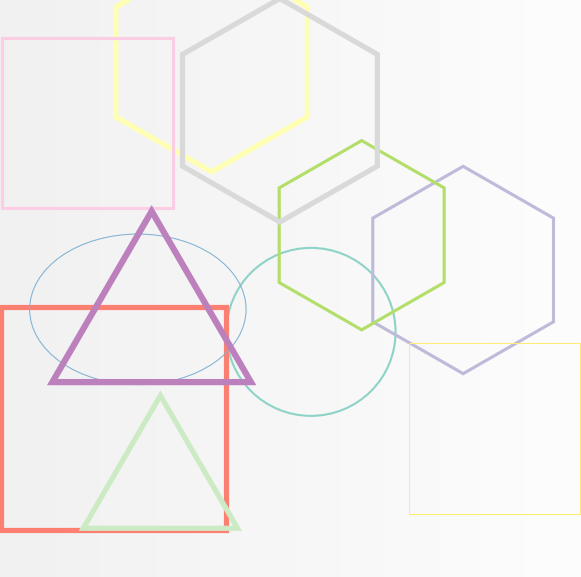[{"shape": "circle", "thickness": 1, "radius": 0.73, "center": [0.535, 0.424]}, {"shape": "hexagon", "thickness": 2.5, "radius": 0.95, "center": [0.364, 0.892]}, {"shape": "hexagon", "thickness": 1.5, "radius": 0.9, "center": [0.797, 0.532]}, {"shape": "square", "thickness": 2.5, "radius": 0.97, "center": [0.195, 0.274]}, {"shape": "oval", "thickness": 0.5, "radius": 0.93, "center": [0.237, 0.463]}, {"shape": "hexagon", "thickness": 1.5, "radius": 0.82, "center": [0.622, 0.592]}, {"shape": "square", "thickness": 1.5, "radius": 0.74, "center": [0.151, 0.787]}, {"shape": "hexagon", "thickness": 2.5, "radius": 0.97, "center": [0.482, 0.808]}, {"shape": "triangle", "thickness": 3, "radius": 0.99, "center": [0.261, 0.436]}, {"shape": "triangle", "thickness": 2.5, "radius": 0.77, "center": [0.276, 0.161]}, {"shape": "square", "thickness": 0.5, "radius": 0.74, "center": [0.851, 0.257]}]